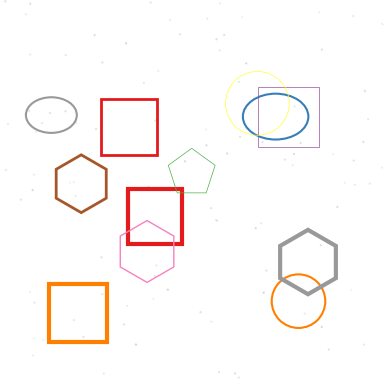[{"shape": "square", "thickness": 2, "radius": 0.37, "center": [0.335, 0.67]}, {"shape": "square", "thickness": 3, "radius": 0.35, "center": [0.403, 0.437]}, {"shape": "oval", "thickness": 1.5, "radius": 0.43, "center": [0.716, 0.697]}, {"shape": "pentagon", "thickness": 0.5, "radius": 0.32, "center": [0.498, 0.551]}, {"shape": "square", "thickness": 0.5, "radius": 0.39, "center": [0.75, 0.696]}, {"shape": "square", "thickness": 3, "radius": 0.38, "center": [0.203, 0.187]}, {"shape": "circle", "thickness": 1.5, "radius": 0.35, "center": [0.775, 0.218]}, {"shape": "circle", "thickness": 0.5, "radius": 0.41, "center": [0.669, 0.732]}, {"shape": "hexagon", "thickness": 2, "radius": 0.38, "center": [0.211, 0.523]}, {"shape": "hexagon", "thickness": 1, "radius": 0.4, "center": [0.382, 0.347]}, {"shape": "hexagon", "thickness": 3, "radius": 0.42, "center": [0.8, 0.319]}, {"shape": "oval", "thickness": 1.5, "radius": 0.33, "center": [0.133, 0.701]}]